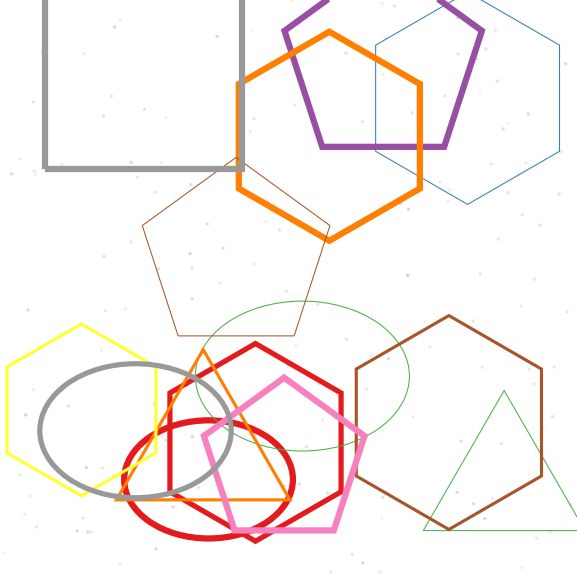[{"shape": "oval", "thickness": 3, "radius": 0.73, "center": [0.361, 0.169]}, {"shape": "hexagon", "thickness": 2.5, "radius": 0.86, "center": [0.442, 0.233]}, {"shape": "hexagon", "thickness": 0.5, "radius": 0.92, "center": [0.81, 0.829]}, {"shape": "oval", "thickness": 0.5, "radius": 0.93, "center": [0.524, 0.348]}, {"shape": "triangle", "thickness": 0.5, "radius": 0.81, "center": [0.873, 0.161]}, {"shape": "pentagon", "thickness": 3, "radius": 0.9, "center": [0.664, 0.89]}, {"shape": "hexagon", "thickness": 3, "radius": 0.91, "center": [0.57, 0.763]}, {"shape": "triangle", "thickness": 1.5, "radius": 0.87, "center": [0.352, 0.22]}, {"shape": "hexagon", "thickness": 1.5, "radius": 0.74, "center": [0.141, 0.289]}, {"shape": "hexagon", "thickness": 1.5, "radius": 0.93, "center": [0.777, 0.267]}, {"shape": "pentagon", "thickness": 0.5, "radius": 0.85, "center": [0.409, 0.556]}, {"shape": "pentagon", "thickness": 3, "radius": 0.73, "center": [0.492, 0.199]}, {"shape": "square", "thickness": 3, "radius": 0.85, "center": [0.249, 0.877]}, {"shape": "oval", "thickness": 2.5, "radius": 0.83, "center": [0.235, 0.253]}]